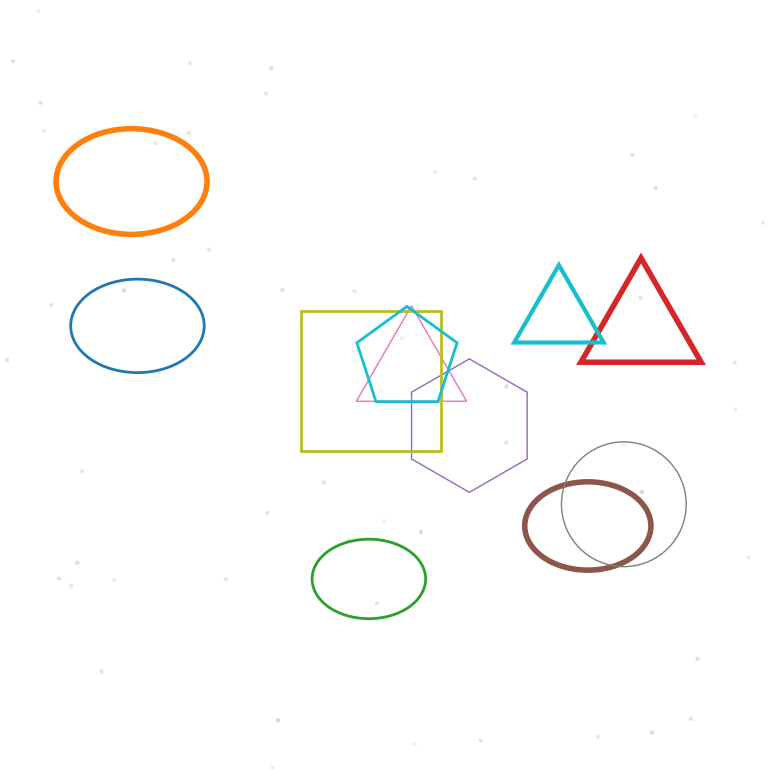[{"shape": "oval", "thickness": 1, "radius": 0.43, "center": [0.179, 0.577]}, {"shape": "oval", "thickness": 2, "radius": 0.49, "center": [0.171, 0.764]}, {"shape": "oval", "thickness": 1, "radius": 0.37, "center": [0.479, 0.248]}, {"shape": "triangle", "thickness": 2, "radius": 0.45, "center": [0.833, 0.575]}, {"shape": "hexagon", "thickness": 0.5, "radius": 0.43, "center": [0.61, 0.447]}, {"shape": "oval", "thickness": 2, "radius": 0.41, "center": [0.763, 0.317]}, {"shape": "triangle", "thickness": 0.5, "radius": 0.41, "center": [0.534, 0.52]}, {"shape": "circle", "thickness": 0.5, "radius": 0.4, "center": [0.81, 0.345]}, {"shape": "square", "thickness": 1, "radius": 0.46, "center": [0.482, 0.505]}, {"shape": "triangle", "thickness": 1.5, "radius": 0.34, "center": [0.726, 0.589]}, {"shape": "pentagon", "thickness": 1, "radius": 0.34, "center": [0.529, 0.534]}]